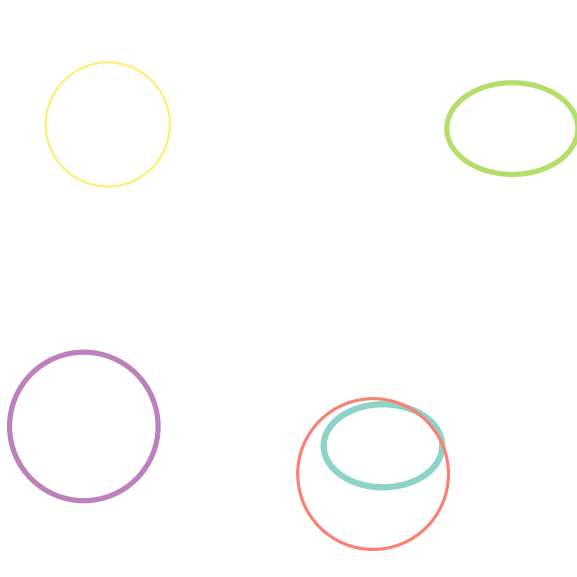[{"shape": "oval", "thickness": 3, "radius": 0.51, "center": [0.663, 0.227]}, {"shape": "circle", "thickness": 1.5, "radius": 0.65, "center": [0.646, 0.178]}, {"shape": "oval", "thickness": 2.5, "radius": 0.57, "center": [0.887, 0.777]}, {"shape": "circle", "thickness": 2.5, "radius": 0.64, "center": [0.145, 0.261]}, {"shape": "circle", "thickness": 1, "radius": 0.54, "center": [0.187, 0.784]}]